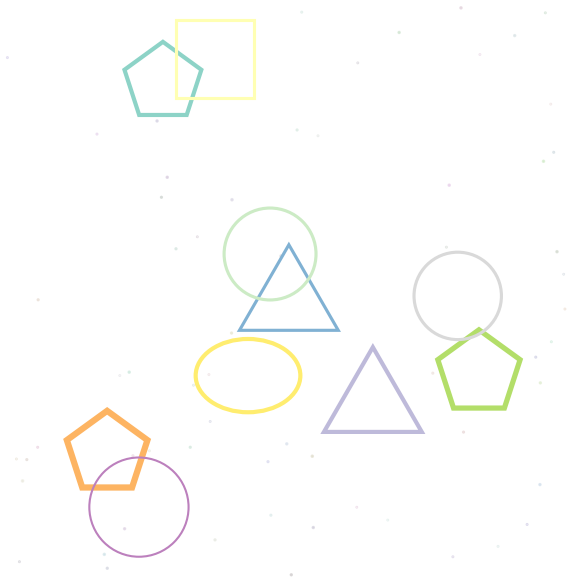[{"shape": "pentagon", "thickness": 2, "radius": 0.35, "center": [0.282, 0.857]}, {"shape": "square", "thickness": 1.5, "radius": 0.34, "center": [0.373, 0.898]}, {"shape": "triangle", "thickness": 2, "radius": 0.49, "center": [0.646, 0.3]}, {"shape": "triangle", "thickness": 1.5, "radius": 0.49, "center": [0.5, 0.477]}, {"shape": "pentagon", "thickness": 3, "radius": 0.37, "center": [0.186, 0.214]}, {"shape": "pentagon", "thickness": 2.5, "radius": 0.37, "center": [0.829, 0.353]}, {"shape": "circle", "thickness": 1.5, "radius": 0.38, "center": [0.793, 0.487]}, {"shape": "circle", "thickness": 1, "radius": 0.43, "center": [0.241, 0.121]}, {"shape": "circle", "thickness": 1.5, "radius": 0.4, "center": [0.468, 0.559]}, {"shape": "oval", "thickness": 2, "radius": 0.45, "center": [0.429, 0.349]}]